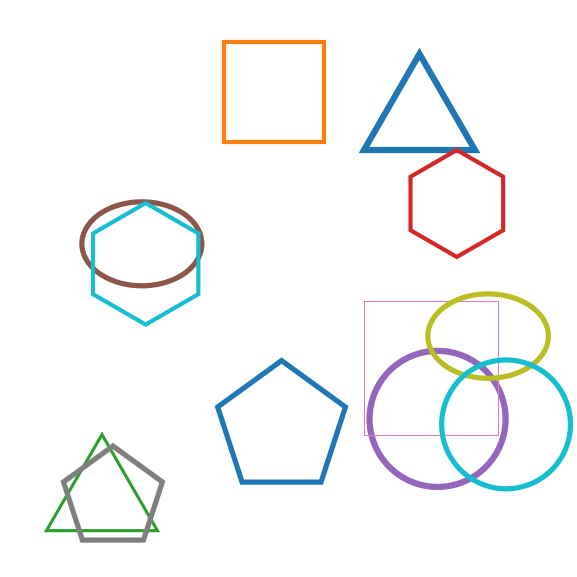[{"shape": "pentagon", "thickness": 2.5, "radius": 0.58, "center": [0.488, 0.258]}, {"shape": "triangle", "thickness": 3, "radius": 0.55, "center": [0.726, 0.795]}, {"shape": "square", "thickness": 2, "radius": 0.43, "center": [0.474, 0.839]}, {"shape": "triangle", "thickness": 1.5, "radius": 0.55, "center": [0.177, 0.136]}, {"shape": "hexagon", "thickness": 2, "radius": 0.46, "center": [0.791, 0.647]}, {"shape": "circle", "thickness": 3, "radius": 0.59, "center": [0.758, 0.274]}, {"shape": "oval", "thickness": 2.5, "radius": 0.52, "center": [0.246, 0.577]}, {"shape": "square", "thickness": 0.5, "radius": 0.58, "center": [0.747, 0.362]}, {"shape": "pentagon", "thickness": 2.5, "radius": 0.45, "center": [0.196, 0.137]}, {"shape": "oval", "thickness": 2.5, "radius": 0.52, "center": [0.845, 0.417]}, {"shape": "hexagon", "thickness": 2, "radius": 0.53, "center": [0.252, 0.542]}, {"shape": "circle", "thickness": 2.5, "radius": 0.56, "center": [0.876, 0.264]}]